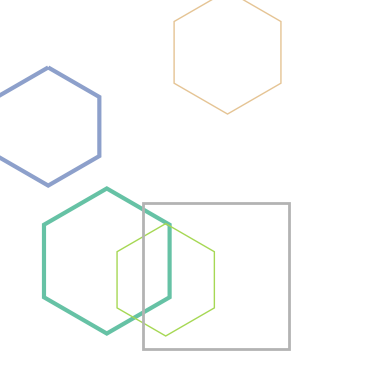[{"shape": "hexagon", "thickness": 3, "radius": 0.94, "center": [0.277, 0.322]}, {"shape": "hexagon", "thickness": 3, "radius": 0.77, "center": [0.125, 0.671]}, {"shape": "hexagon", "thickness": 1, "radius": 0.73, "center": [0.43, 0.273]}, {"shape": "hexagon", "thickness": 1, "radius": 0.8, "center": [0.591, 0.864]}, {"shape": "square", "thickness": 2, "radius": 0.95, "center": [0.561, 0.284]}]